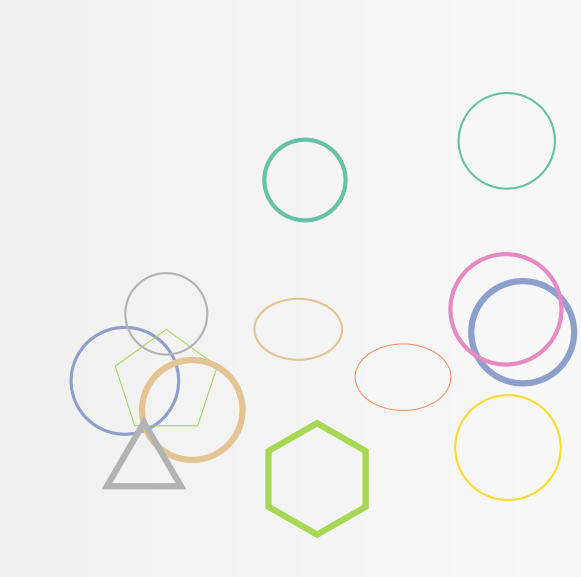[{"shape": "circle", "thickness": 1, "radius": 0.41, "center": [0.872, 0.755]}, {"shape": "circle", "thickness": 2, "radius": 0.35, "center": [0.525, 0.687]}, {"shape": "oval", "thickness": 0.5, "radius": 0.41, "center": [0.693, 0.346]}, {"shape": "circle", "thickness": 1.5, "radius": 0.46, "center": [0.215, 0.34]}, {"shape": "circle", "thickness": 3, "radius": 0.44, "center": [0.899, 0.424]}, {"shape": "circle", "thickness": 2, "radius": 0.48, "center": [0.87, 0.463]}, {"shape": "pentagon", "thickness": 0.5, "radius": 0.46, "center": [0.286, 0.336]}, {"shape": "hexagon", "thickness": 3, "radius": 0.48, "center": [0.546, 0.17]}, {"shape": "circle", "thickness": 1, "radius": 0.45, "center": [0.874, 0.224]}, {"shape": "circle", "thickness": 3, "radius": 0.43, "center": [0.331, 0.289]}, {"shape": "oval", "thickness": 1, "radius": 0.38, "center": [0.513, 0.429]}, {"shape": "circle", "thickness": 1, "radius": 0.35, "center": [0.286, 0.456]}, {"shape": "triangle", "thickness": 3, "radius": 0.37, "center": [0.248, 0.194]}]